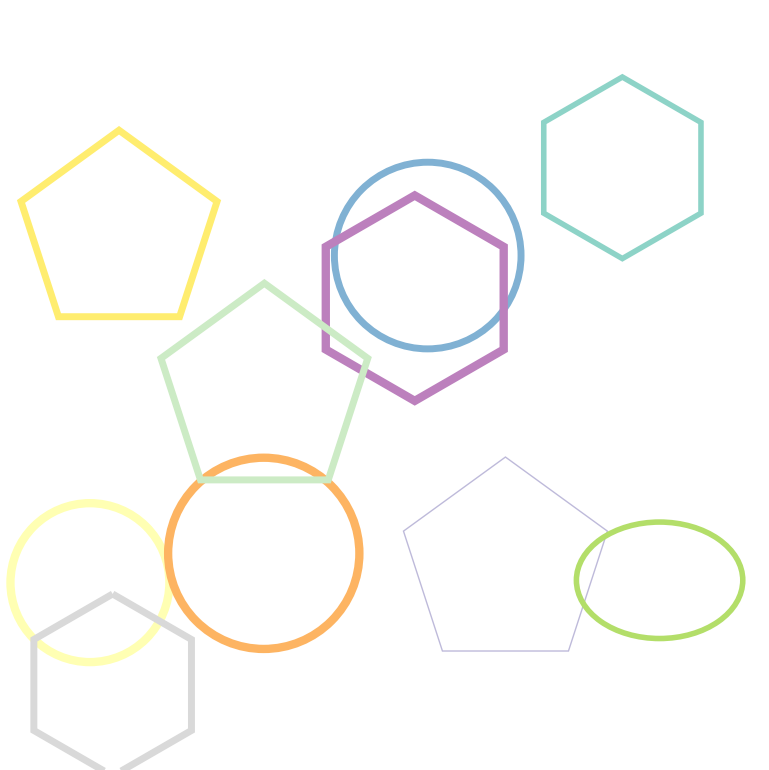[{"shape": "hexagon", "thickness": 2, "radius": 0.59, "center": [0.808, 0.782]}, {"shape": "circle", "thickness": 3, "radius": 0.52, "center": [0.117, 0.243]}, {"shape": "pentagon", "thickness": 0.5, "radius": 0.7, "center": [0.656, 0.267]}, {"shape": "circle", "thickness": 2.5, "radius": 0.61, "center": [0.555, 0.668]}, {"shape": "circle", "thickness": 3, "radius": 0.62, "center": [0.343, 0.281]}, {"shape": "oval", "thickness": 2, "radius": 0.54, "center": [0.857, 0.246]}, {"shape": "hexagon", "thickness": 2.5, "radius": 0.59, "center": [0.146, 0.11]}, {"shape": "hexagon", "thickness": 3, "radius": 0.67, "center": [0.539, 0.613]}, {"shape": "pentagon", "thickness": 2.5, "radius": 0.71, "center": [0.343, 0.491]}, {"shape": "pentagon", "thickness": 2.5, "radius": 0.67, "center": [0.155, 0.697]}]